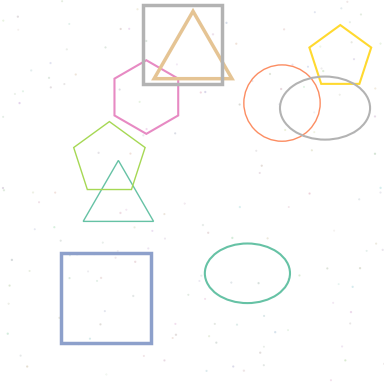[{"shape": "triangle", "thickness": 1, "radius": 0.53, "center": [0.307, 0.478]}, {"shape": "oval", "thickness": 1.5, "radius": 0.55, "center": [0.643, 0.29]}, {"shape": "circle", "thickness": 1, "radius": 0.5, "center": [0.732, 0.732]}, {"shape": "square", "thickness": 2.5, "radius": 0.58, "center": [0.276, 0.227]}, {"shape": "hexagon", "thickness": 1.5, "radius": 0.48, "center": [0.38, 0.748]}, {"shape": "pentagon", "thickness": 1, "radius": 0.49, "center": [0.284, 0.587]}, {"shape": "pentagon", "thickness": 1.5, "radius": 0.42, "center": [0.884, 0.85]}, {"shape": "triangle", "thickness": 2.5, "radius": 0.58, "center": [0.501, 0.854]}, {"shape": "square", "thickness": 2.5, "radius": 0.51, "center": [0.474, 0.884]}, {"shape": "oval", "thickness": 1.5, "radius": 0.59, "center": [0.844, 0.719]}]